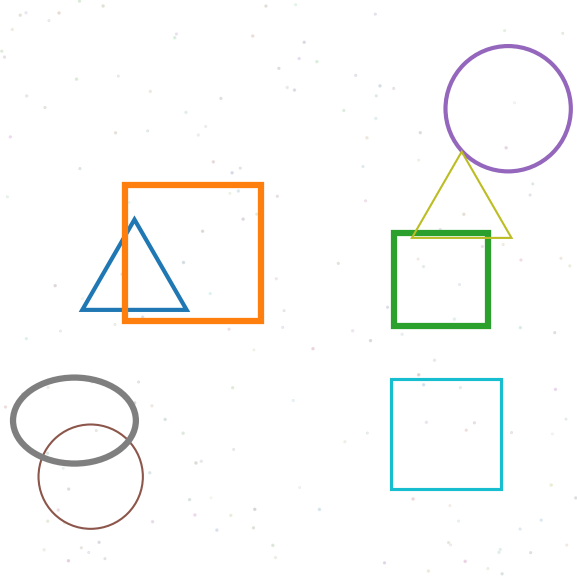[{"shape": "triangle", "thickness": 2, "radius": 0.52, "center": [0.233, 0.515]}, {"shape": "square", "thickness": 3, "radius": 0.59, "center": [0.334, 0.561]}, {"shape": "square", "thickness": 3, "radius": 0.4, "center": [0.764, 0.516]}, {"shape": "circle", "thickness": 2, "radius": 0.54, "center": [0.88, 0.811]}, {"shape": "circle", "thickness": 1, "radius": 0.45, "center": [0.157, 0.174]}, {"shape": "oval", "thickness": 3, "radius": 0.53, "center": [0.129, 0.271]}, {"shape": "triangle", "thickness": 1, "radius": 0.5, "center": [0.799, 0.637]}, {"shape": "square", "thickness": 1.5, "radius": 0.48, "center": [0.772, 0.247]}]